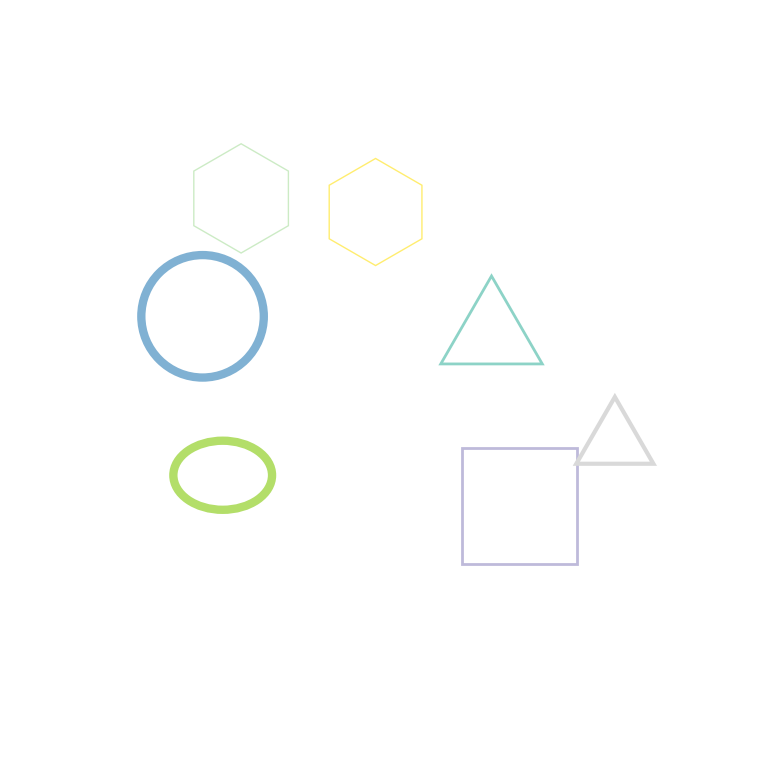[{"shape": "triangle", "thickness": 1, "radius": 0.38, "center": [0.638, 0.565]}, {"shape": "square", "thickness": 1, "radius": 0.38, "center": [0.675, 0.343]}, {"shape": "circle", "thickness": 3, "radius": 0.4, "center": [0.263, 0.589]}, {"shape": "oval", "thickness": 3, "radius": 0.32, "center": [0.289, 0.383]}, {"shape": "triangle", "thickness": 1.5, "radius": 0.29, "center": [0.799, 0.427]}, {"shape": "hexagon", "thickness": 0.5, "radius": 0.35, "center": [0.313, 0.742]}, {"shape": "hexagon", "thickness": 0.5, "radius": 0.35, "center": [0.488, 0.725]}]